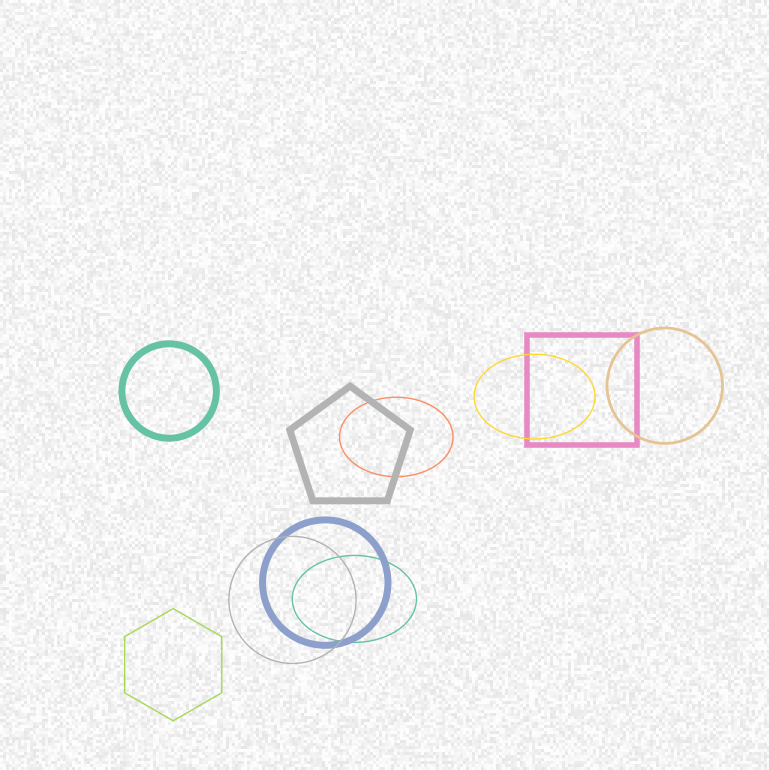[{"shape": "oval", "thickness": 0.5, "radius": 0.4, "center": [0.46, 0.222]}, {"shape": "circle", "thickness": 2.5, "radius": 0.31, "center": [0.22, 0.492]}, {"shape": "oval", "thickness": 0.5, "radius": 0.37, "center": [0.515, 0.433]}, {"shape": "circle", "thickness": 2.5, "radius": 0.41, "center": [0.422, 0.243]}, {"shape": "square", "thickness": 2, "radius": 0.36, "center": [0.756, 0.493]}, {"shape": "hexagon", "thickness": 0.5, "radius": 0.36, "center": [0.225, 0.137]}, {"shape": "oval", "thickness": 0.5, "radius": 0.39, "center": [0.694, 0.485]}, {"shape": "circle", "thickness": 1, "radius": 0.37, "center": [0.863, 0.499]}, {"shape": "circle", "thickness": 0.5, "radius": 0.41, "center": [0.38, 0.221]}, {"shape": "pentagon", "thickness": 2.5, "radius": 0.41, "center": [0.455, 0.416]}]